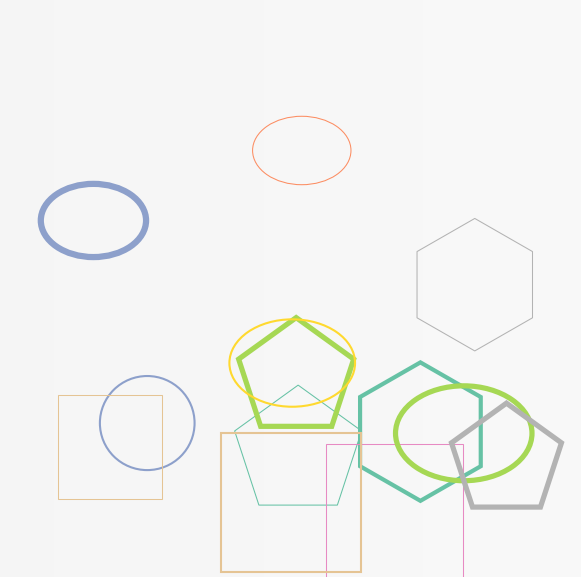[{"shape": "hexagon", "thickness": 2, "radius": 0.6, "center": [0.723, 0.252]}, {"shape": "pentagon", "thickness": 0.5, "radius": 0.57, "center": [0.513, 0.217]}, {"shape": "oval", "thickness": 0.5, "radius": 0.42, "center": [0.519, 0.739]}, {"shape": "oval", "thickness": 3, "radius": 0.45, "center": [0.161, 0.617]}, {"shape": "circle", "thickness": 1, "radius": 0.41, "center": [0.253, 0.267]}, {"shape": "square", "thickness": 0.5, "radius": 0.59, "center": [0.678, 0.112]}, {"shape": "pentagon", "thickness": 2.5, "radius": 0.52, "center": [0.51, 0.345]}, {"shape": "oval", "thickness": 2.5, "radius": 0.59, "center": [0.798, 0.249]}, {"shape": "oval", "thickness": 1, "radius": 0.54, "center": [0.503, 0.37]}, {"shape": "square", "thickness": 0.5, "radius": 0.45, "center": [0.189, 0.225]}, {"shape": "square", "thickness": 1, "radius": 0.6, "center": [0.5, 0.129]}, {"shape": "pentagon", "thickness": 2.5, "radius": 0.5, "center": [0.871, 0.202]}, {"shape": "hexagon", "thickness": 0.5, "radius": 0.57, "center": [0.817, 0.506]}]